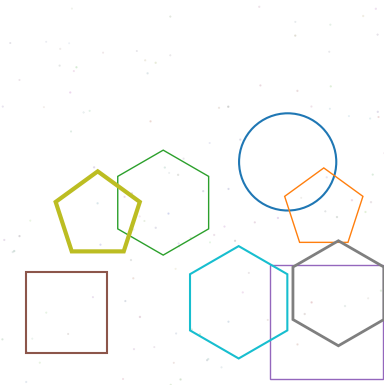[{"shape": "circle", "thickness": 1.5, "radius": 0.63, "center": [0.747, 0.579]}, {"shape": "pentagon", "thickness": 1, "radius": 0.53, "center": [0.841, 0.457]}, {"shape": "hexagon", "thickness": 1, "radius": 0.68, "center": [0.424, 0.474]}, {"shape": "square", "thickness": 1, "radius": 0.74, "center": [0.848, 0.164]}, {"shape": "square", "thickness": 1.5, "radius": 0.52, "center": [0.174, 0.189]}, {"shape": "hexagon", "thickness": 2, "radius": 0.68, "center": [0.879, 0.238]}, {"shape": "pentagon", "thickness": 3, "radius": 0.57, "center": [0.254, 0.44]}, {"shape": "hexagon", "thickness": 1.5, "radius": 0.73, "center": [0.62, 0.215]}]